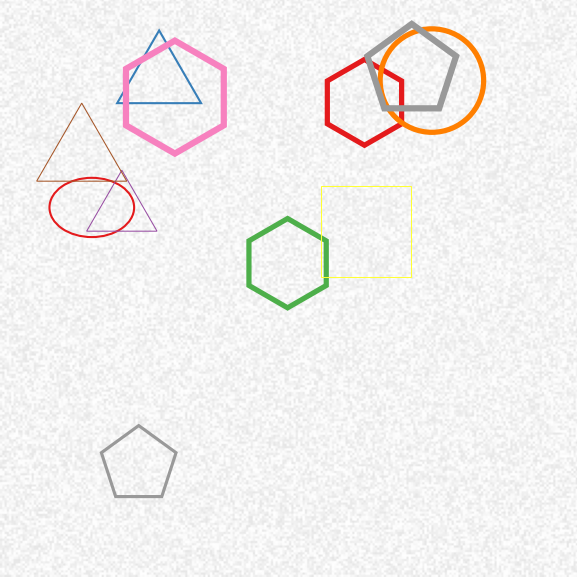[{"shape": "hexagon", "thickness": 2.5, "radius": 0.37, "center": [0.631, 0.822]}, {"shape": "oval", "thickness": 1, "radius": 0.37, "center": [0.159, 0.64]}, {"shape": "triangle", "thickness": 1, "radius": 0.42, "center": [0.276, 0.862]}, {"shape": "hexagon", "thickness": 2.5, "radius": 0.39, "center": [0.498, 0.543]}, {"shape": "triangle", "thickness": 0.5, "radius": 0.35, "center": [0.211, 0.634]}, {"shape": "circle", "thickness": 2.5, "radius": 0.45, "center": [0.748, 0.86]}, {"shape": "square", "thickness": 0.5, "radius": 0.39, "center": [0.634, 0.598]}, {"shape": "triangle", "thickness": 0.5, "radius": 0.45, "center": [0.142, 0.73]}, {"shape": "hexagon", "thickness": 3, "radius": 0.49, "center": [0.303, 0.831]}, {"shape": "pentagon", "thickness": 3, "radius": 0.4, "center": [0.713, 0.877]}, {"shape": "pentagon", "thickness": 1.5, "radius": 0.34, "center": [0.24, 0.194]}]